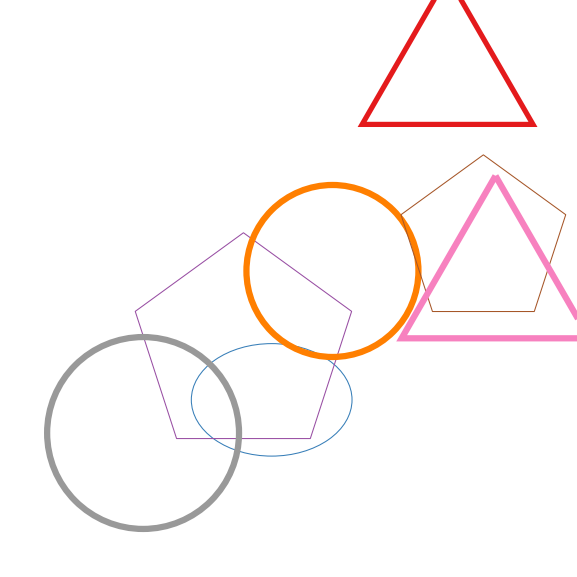[{"shape": "triangle", "thickness": 2.5, "radius": 0.85, "center": [0.775, 0.869]}, {"shape": "oval", "thickness": 0.5, "radius": 0.7, "center": [0.47, 0.307]}, {"shape": "pentagon", "thickness": 0.5, "radius": 0.98, "center": [0.422, 0.399]}, {"shape": "circle", "thickness": 3, "radius": 0.74, "center": [0.576, 0.53]}, {"shape": "pentagon", "thickness": 0.5, "radius": 0.75, "center": [0.837, 0.581]}, {"shape": "triangle", "thickness": 3, "radius": 0.94, "center": [0.858, 0.507]}, {"shape": "circle", "thickness": 3, "radius": 0.83, "center": [0.248, 0.249]}]